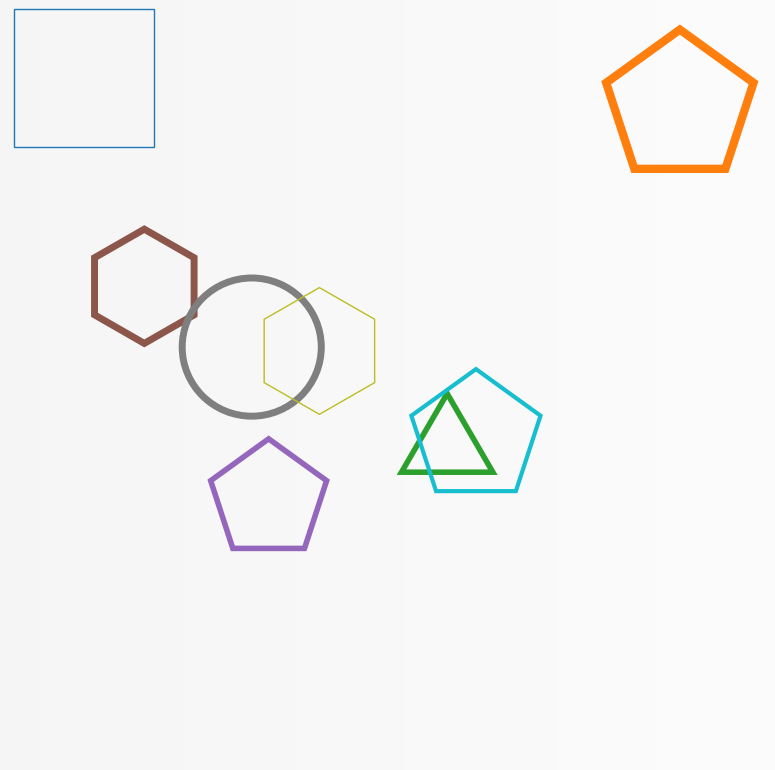[{"shape": "square", "thickness": 0.5, "radius": 0.45, "center": [0.109, 0.899]}, {"shape": "pentagon", "thickness": 3, "radius": 0.5, "center": [0.877, 0.862]}, {"shape": "triangle", "thickness": 2, "radius": 0.34, "center": [0.577, 0.421]}, {"shape": "pentagon", "thickness": 2, "radius": 0.39, "center": [0.347, 0.351]}, {"shape": "hexagon", "thickness": 2.5, "radius": 0.37, "center": [0.186, 0.628]}, {"shape": "circle", "thickness": 2.5, "radius": 0.45, "center": [0.325, 0.549]}, {"shape": "hexagon", "thickness": 0.5, "radius": 0.41, "center": [0.412, 0.544]}, {"shape": "pentagon", "thickness": 1.5, "radius": 0.44, "center": [0.614, 0.433]}]